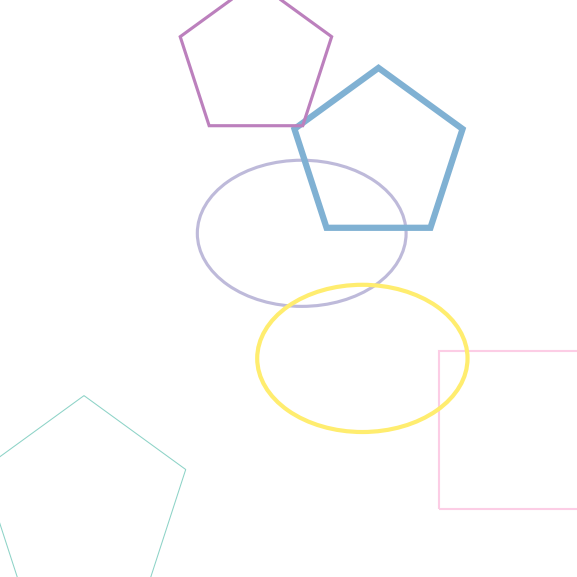[{"shape": "pentagon", "thickness": 0.5, "radius": 0.93, "center": [0.145, 0.129]}, {"shape": "oval", "thickness": 1.5, "radius": 0.9, "center": [0.522, 0.595]}, {"shape": "pentagon", "thickness": 3, "radius": 0.77, "center": [0.655, 0.729]}, {"shape": "square", "thickness": 1, "radius": 0.68, "center": [0.897, 0.254]}, {"shape": "pentagon", "thickness": 1.5, "radius": 0.69, "center": [0.443, 0.893]}, {"shape": "oval", "thickness": 2, "radius": 0.91, "center": [0.627, 0.379]}]